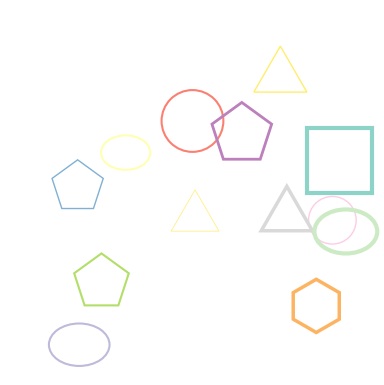[{"shape": "square", "thickness": 3, "radius": 0.43, "center": [0.882, 0.583]}, {"shape": "oval", "thickness": 1.5, "radius": 0.32, "center": [0.326, 0.604]}, {"shape": "oval", "thickness": 1.5, "radius": 0.39, "center": [0.206, 0.105]}, {"shape": "circle", "thickness": 1.5, "radius": 0.4, "center": [0.5, 0.686]}, {"shape": "pentagon", "thickness": 1, "radius": 0.35, "center": [0.202, 0.515]}, {"shape": "hexagon", "thickness": 2.5, "radius": 0.35, "center": [0.821, 0.205]}, {"shape": "pentagon", "thickness": 1.5, "radius": 0.37, "center": [0.264, 0.267]}, {"shape": "circle", "thickness": 1, "radius": 0.31, "center": [0.863, 0.428]}, {"shape": "triangle", "thickness": 2.5, "radius": 0.38, "center": [0.745, 0.439]}, {"shape": "pentagon", "thickness": 2, "radius": 0.41, "center": [0.628, 0.652]}, {"shape": "oval", "thickness": 3, "radius": 0.41, "center": [0.898, 0.399]}, {"shape": "triangle", "thickness": 1, "radius": 0.4, "center": [0.728, 0.801]}, {"shape": "triangle", "thickness": 0.5, "radius": 0.36, "center": [0.507, 0.435]}]